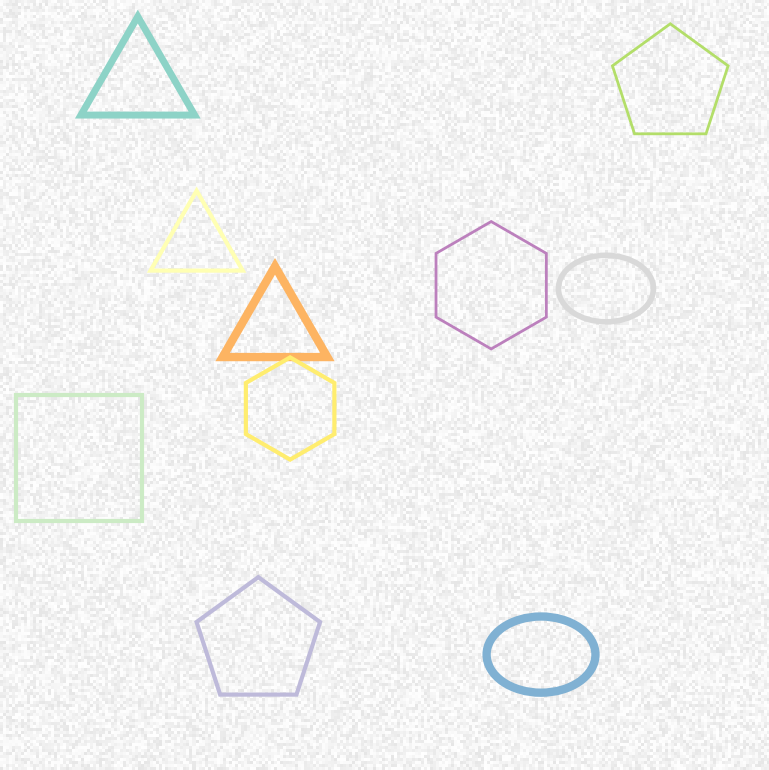[{"shape": "triangle", "thickness": 2.5, "radius": 0.43, "center": [0.179, 0.893]}, {"shape": "triangle", "thickness": 1.5, "radius": 0.35, "center": [0.255, 0.683]}, {"shape": "pentagon", "thickness": 1.5, "radius": 0.42, "center": [0.335, 0.166]}, {"shape": "oval", "thickness": 3, "radius": 0.35, "center": [0.703, 0.15]}, {"shape": "triangle", "thickness": 3, "radius": 0.39, "center": [0.357, 0.576]}, {"shape": "pentagon", "thickness": 1, "radius": 0.39, "center": [0.87, 0.89]}, {"shape": "oval", "thickness": 2, "radius": 0.31, "center": [0.787, 0.625]}, {"shape": "hexagon", "thickness": 1, "radius": 0.41, "center": [0.638, 0.63]}, {"shape": "square", "thickness": 1.5, "radius": 0.41, "center": [0.103, 0.406]}, {"shape": "hexagon", "thickness": 1.5, "radius": 0.33, "center": [0.377, 0.469]}]